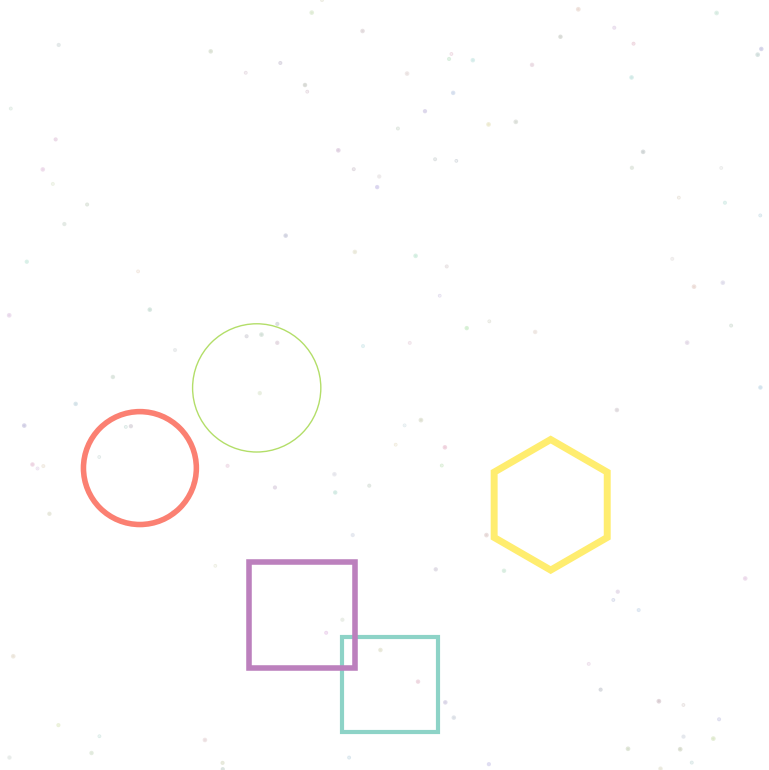[{"shape": "square", "thickness": 1.5, "radius": 0.31, "center": [0.507, 0.111]}, {"shape": "circle", "thickness": 2, "radius": 0.37, "center": [0.182, 0.392]}, {"shape": "circle", "thickness": 0.5, "radius": 0.42, "center": [0.333, 0.496]}, {"shape": "square", "thickness": 2, "radius": 0.34, "center": [0.392, 0.202]}, {"shape": "hexagon", "thickness": 2.5, "radius": 0.42, "center": [0.715, 0.344]}]